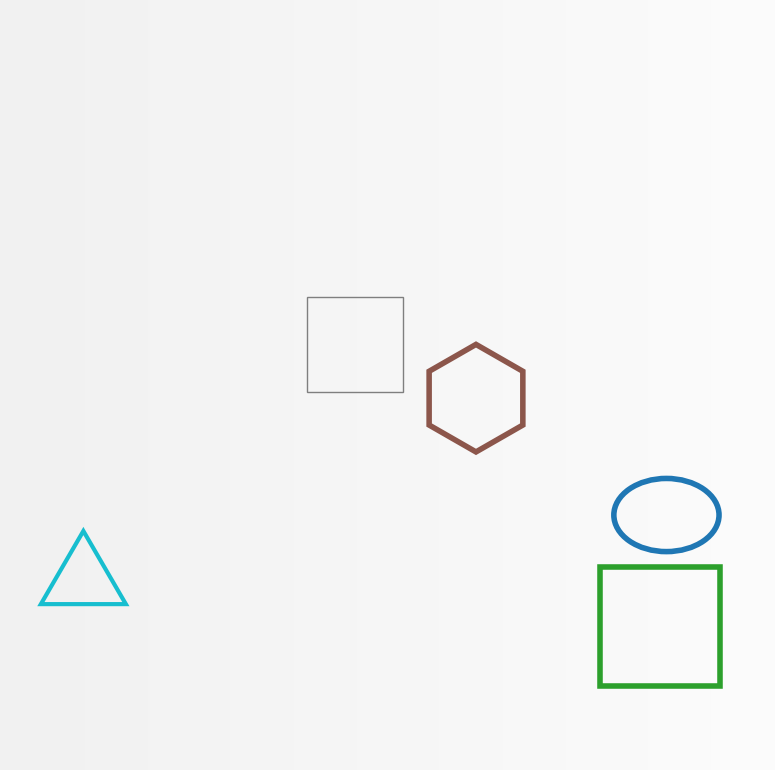[{"shape": "oval", "thickness": 2, "radius": 0.34, "center": [0.86, 0.331]}, {"shape": "square", "thickness": 2, "radius": 0.39, "center": [0.852, 0.186]}, {"shape": "hexagon", "thickness": 2, "radius": 0.35, "center": [0.614, 0.483]}, {"shape": "square", "thickness": 0.5, "radius": 0.31, "center": [0.458, 0.552]}, {"shape": "triangle", "thickness": 1.5, "radius": 0.32, "center": [0.108, 0.247]}]